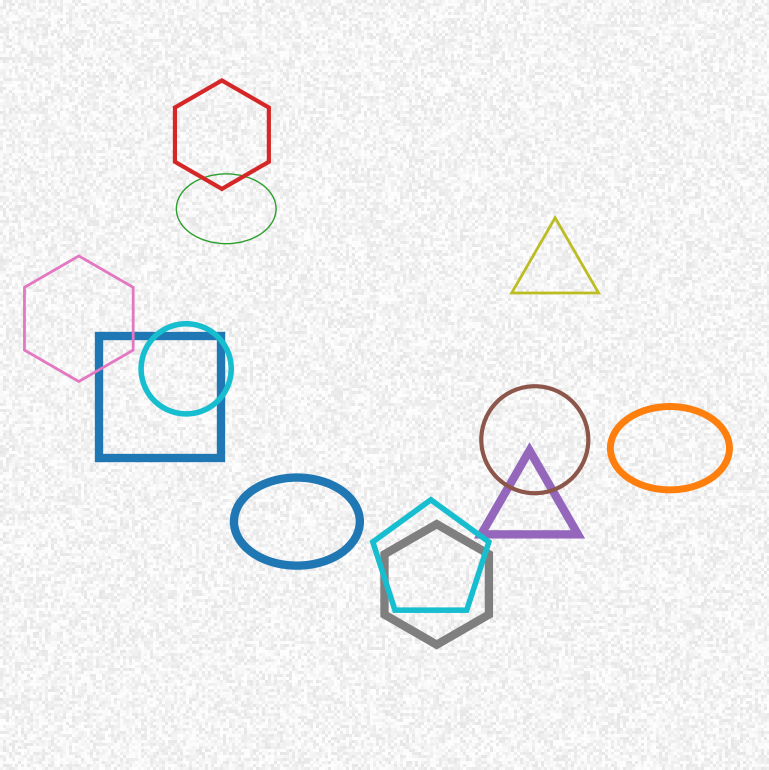[{"shape": "square", "thickness": 3, "radius": 0.4, "center": [0.207, 0.485]}, {"shape": "oval", "thickness": 3, "radius": 0.41, "center": [0.386, 0.323]}, {"shape": "oval", "thickness": 2.5, "radius": 0.39, "center": [0.87, 0.418]}, {"shape": "oval", "thickness": 0.5, "radius": 0.32, "center": [0.294, 0.729]}, {"shape": "hexagon", "thickness": 1.5, "radius": 0.35, "center": [0.288, 0.825]}, {"shape": "triangle", "thickness": 3, "radius": 0.36, "center": [0.688, 0.342]}, {"shape": "circle", "thickness": 1.5, "radius": 0.35, "center": [0.695, 0.429]}, {"shape": "hexagon", "thickness": 1, "radius": 0.41, "center": [0.102, 0.586]}, {"shape": "hexagon", "thickness": 3, "radius": 0.39, "center": [0.567, 0.241]}, {"shape": "triangle", "thickness": 1, "radius": 0.33, "center": [0.721, 0.652]}, {"shape": "pentagon", "thickness": 2, "radius": 0.4, "center": [0.56, 0.272]}, {"shape": "circle", "thickness": 2, "radius": 0.29, "center": [0.242, 0.521]}]